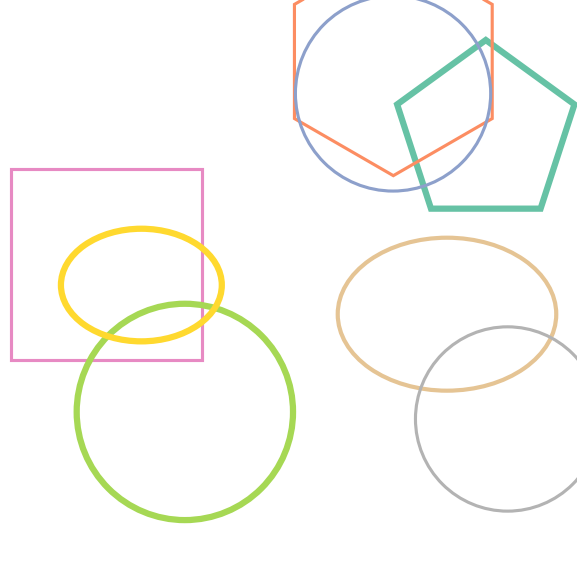[{"shape": "pentagon", "thickness": 3, "radius": 0.81, "center": [0.841, 0.768]}, {"shape": "hexagon", "thickness": 1.5, "radius": 0.99, "center": [0.681, 0.893]}, {"shape": "circle", "thickness": 1.5, "radius": 0.85, "center": [0.681, 0.837]}, {"shape": "square", "thickness": 1.5, "radius": 0.83, "center": [0.184, 0.54]}, {"shape": "circle", "thickness": 3, "radius": 0.94, "center": [0.32, 0.286]}, {"shape": "oval", "thickness": 3, "radius": 0.7, "center": [0.245, 0.506]}, {"shape": "oval", "thickness": 2, "radius": 0.95, "center": [0.774, 0.455]}, {"shape": "circle", "thickness": 1.5, "radius": 0.8, "center": [0.879, 0.274]}]